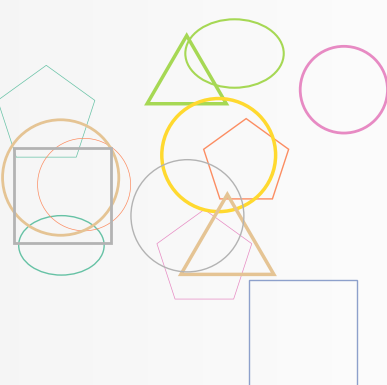[{"shape": "pentagon", "thickness": 0.5, "radius": 0.66, "center": [0.119, 0.698]}, {"shape": "oval", "thickness": 1, "radius": 0.55, "center": [0.159, 0.363]}, {"shape": "circle", "thickness": 0.5, "radius": 0.6, "center": [0.217, 0.521]}, {"shape": "pentagon", "thickness": 1, "radius": 0.58, "center": [0.635, 0.577]}, {"shape": "square", "thickness": 1, "radius": 0.7, "center": [0.782, 0.134]}, {"shape": "pentagon", "thickness": 0.5, "radius": 0.64, "center": [0.527, 0.327]}, {"shape": "circle", "thickness": 2, "radius": 0.56, "center": [0.887, 0.767]}, {"shape": "oval", "thickness": 1.5, "radius": 0.63, "center": [0.605, 0.861]}, {"shape": "triangle", "thickness": 2.5, "radius": 0.59, "center": [0.482, 0.79]}, {"shape": "circle", "thickness": 2.5, "radius": 0.73, "center": [0.564, 0.597]}, {"shape": "circle", "thickness": 2, "radius": 0.75, "center": [0.157, 0.539]}, {"shape": "triangle", "thickness": 2.5, "radius": 0.69, "center": [0.587, 0.357]}, {"shape": "square", "thickness": 2, "radius": 0.62, "center": [0.161, 0.492]}, {"shape": "circle", "thickness": 1, "radius": 0.73, "center": [0.484, 0.44]}]